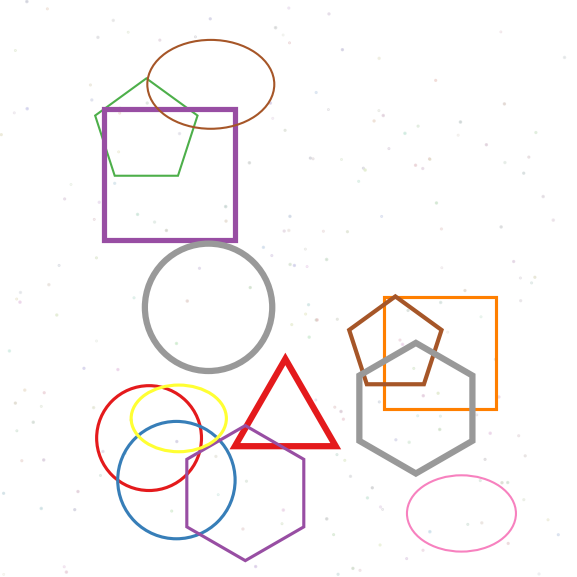[{"shape": "triangle", "thickness": 3, "radius": 0.5, "center": [0.494, 0.277]}, {"shape": "circle", "thickness": 1.5, "radius": 0.45, "center": [0.258, 0.241]}, {"shape": "circle", "thickness": 1.5, "radius": 0.51, "center": [0.305, 0.168]}, {"shape": "pentagon", "thickness": 1, "radius": 0.47, "center": [0.253, 0.77]}, {"shape": "square", "thickness": 2.5, "radius": 0.57, "center": [0.293, 0.697]}, {"shape": "hexagon", "thickness": 1.5, "radius": 0.58, "center": [0.425, 0.145]}, {"shape": "square", "thickness": 1.5, "radius": 0.48, "center": [0.762, 0.388]}, {"shape": "oval", "thickness": 1.5, "radius": 0.41, "center": [0.31, 0.275]}, {"shape": "oval", "thickness": 1, "radius": 0.55, "center": [0.365, 0.853]}, {"shape": "pentagon", "thickness": 2, "radius": 0.42, "center": [0.685, 0.402]}, {"shape": "oval", "thickness": 1, "radius": 0.47, "center": [0.799, 0.11]}, {"shape": "hexagon", "thickness": 3, "radius": 0.57, "center": [0.72, 0.292]}, {"shape": "circle", "thickness": 3, "radius": 0.55, "center": [0.361, 0.467]}]